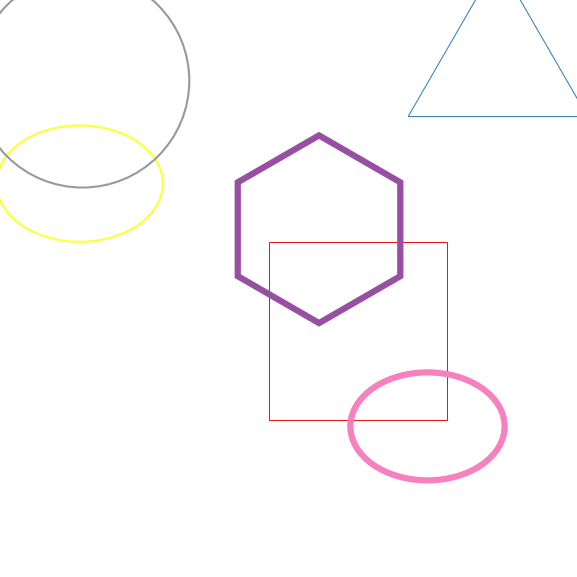[{"shape": "square", "thickness": 0.5, "radius": 0.77, "center": [0.62, 0.426]}, {"shape": "triangle", "thickness": 0.5, "radius": 0.9, "center": [0.862, 0.887]}, {"shape": "hexagon", "thickness": 3, "radius": 0.81, "center": [0.552, 0.602]}, {"shape": "oval", "thickness": 1, "radius": 0.72, "center": [0.138, 0.681]}, {"shape": "oval", "thickness": 3, "radius": 0.67, "center": [0.74, 0.261]}, {"shape": "circle", "thickness": 1, "radius": 0.92, "center": [0.143, 0.859]}]